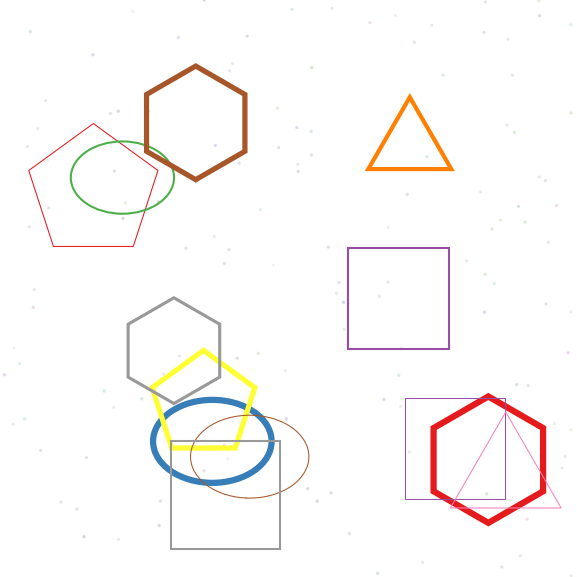[{"shape": "hexagon", "thickness": 3, "radius": 0.55, "center": [0.846, 0.203]}, {"shape": "pentagon", "thickness": 0.5, "radius": 0.59, "center": [0.162, 0.668]}, {"shape": "oval", "thickness": 3, "radius": 0.51, "center": [0.368, 0.235]}, {"shape": "oval", "thickness": 1, "radius": 0.45, "center": [0.212, 0.692]}, {"shape": "square", "thickness": 1, "radius": 0.44, "center": [0.69, 0.482]}, {"shape": "square", "thickness": 0.5, "radius": 0.44, "center": [0.788, 0.223]}, {"shape": "triangle", "thickness": 2, "radius": 0.41, "center": [0.71, 0.748]}, {"shape": "pentagon", "thickness": 2.5, "radius": 0.47, "center": [0.352, 0.299]}, {"shape": "oval", "thickness": 0.5, "radius": 0.51, "center": [0.432, 0.208]}, {"shape": "hexagon", "thickness": 2.5, "radius": 0.49, "center": [0.339, 0.786]}, {"shape": "triangle", "thickness": 0.5, "radius": 0.55, "center": [0.876, 0.175]}, {"shape": "square", "thickness": 1, "radius": 0.47, "center": [0.391, 0.142]}, {"shape": "hexagon", "thickness": 1.5, "radius": 0.46, "center": [0.301, 0.392]}]